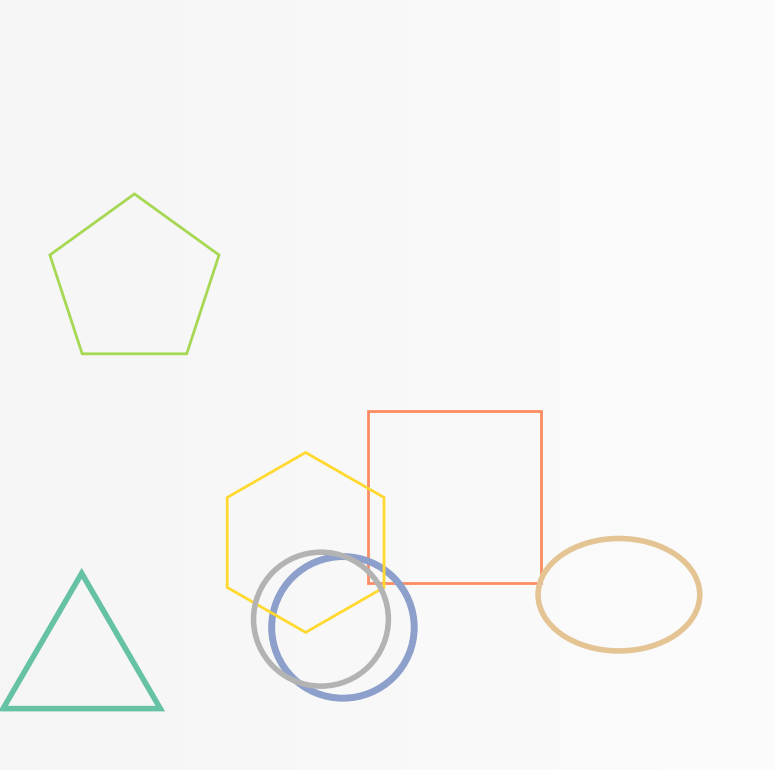[{"shape": "triangle", "thickness": 2, "radius": 0.59, "center": [0.105, 0.138]}, {"shape": "square", "thickness": 1, "radius": 0.56, "center": [0.587, 0.355]}, {"shape": "circle", "thickness": 2.5, "radius": 0.46, "center": [0.442, 0.185]}, {"shape": "pentagon", "thickness": 1, "radius": 0.57, "center": [0.173, 0.633]}, {"shape": "hexagon", "thickness": 1, "radius": 0.58, "center": [0.394, 0.296]}, {"shape": "oval", "thickness": 2, "radius": 0.52, "center": [0.799, 0.228]}, {"shape": "circle", "thickness": 2, "radius": 0.44, "center": [0.414, 0.196]}]